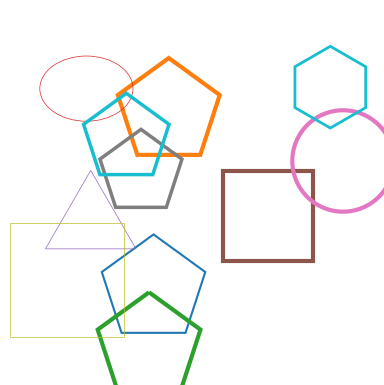[{"shape": "pentagon", "thickness": 1.5, "radius": 0.71, "center": [0.399, 0.25]}, {"shape": "pentagon", "thickness": 3, "radius": 0.7, "center": [0.438, 0.71]}, {"shape": "pentagon", "thickness": 3, "radius": 0.7, "center": [0.387, 0.1]}, {"shape": "oval", "thickness": 0.5, "radius": 0.6, "center": [0.224, 0.77]}, {"shape": "triangle", "thickness": 0.5, "radius": 0.68, "center": [0.236, 0.422]}, {"shape": "square", "thickness": 3, "radius": 0.58, "center": [0.696, 0.439]}, {"shape": "circle", "thickness": 3, "radius": 0.66, "center": [0.891, 0.582]}, {"shape": "pentagon", "thickness": 2.5, "radius": 0.56, "center": [0.366, 0.552]}, {"shape": "square", "thickness": 0.5, "radius": 0.74, "center": [0.174, 0.272]}, {"shape": "pentagon", "thickness": 2.5, "radius": 0.58, "center": [0.328, 0.641]}, {"shape": "hexagon", "thickness": 2, "radius": 0.53, "center": [0.858, 0.774]}]